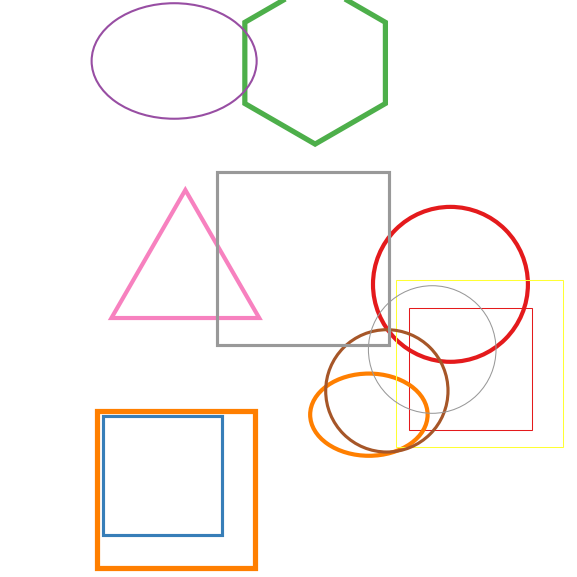[{"shape": "square", "thickness": 0.5, "radius": 0.53, "center": [0.814, 0.36]}, {"shape": "circle", "thickness": 2, "radius": 0.67, "center": [0.78, 0.507]}, {"shape": "square", "thickness": 1.5, "radius": 0.51, "center": [0.281, 0.175]}, {"shape": "hexagon", "thickness": 2.5, "radius": 0.7, "center": [0.546, 0.89]}, {"shape": "oval", "thickness": 1, "radius": 0.71, "center": [0.302, 0.894]}, {"shape": "square", "thickness": 2.5, "radius": 0.68, "center": [0.305, 0.152]}, {"shape": "oval", "thickness": 2, "radius": 0.51, "center": [0.639, 0.281]}, {"shape": "square", "thickness": 0.5, "radius": 0.72, "center": [0.83, 0.37]}, {"shape": "circle", "thickness": 1.5, "radius": 0.53, "center": [0.67, 0.322]}, {"shape": "triangle", "thickness": 2, "radius": 0.74, "center": [0.321, 0.522]}, {"shape": "circle", "thickness": 0.5, "radius": 0.55, "center": [0.748, 0.394]}, {"shape": "square", "thickness": 1.5, "radius": 0.75, "center": [0.525, 0.551]}]